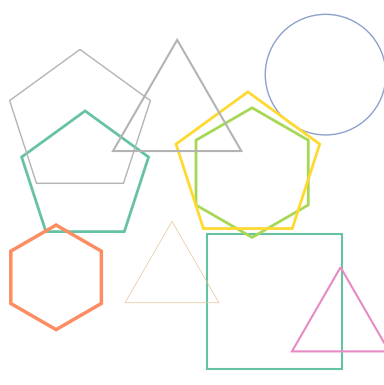[{"shape": "pentagon", "thickness": 2, "radius": 0.87, "center": [0.221, 0.539]}, {"shape": "square", "thickness": 1.5, "radius": 0.88, "center": [0.713, 0.218]}, {"shape": "hexagon", "thickness": 2.5, "radius": 0.68, "center": [0.146, 0.28]}, {"shape": "circle", "thickness": 1, "radius": 0.78, "center": [0.846, 0.806]}, {"shape": "triangle", "thickness": 1.5, "radius": 0.73, "center": [0.885, 0.16]}, {"shape": "hexagon", "thickness": 2, "radius": 0.84, "center": [0.655, 0.552]}, {"shape": "pentagon", "thickness": 2, "radius": 0.98, "center": [0.644, 0.565]}, {"shape": "triangle", "thickness": 0.5, "radius": 0.7, "center": [0.447, 0.284]}, {"shape": "triangle", "thickness": 1.5, "radius": 0.96, "center": [0.46, 0.704]}, {"shape": "pentagon", "thickness": 1, "radius": 0.96, "center": [0.208, 0.679]}]